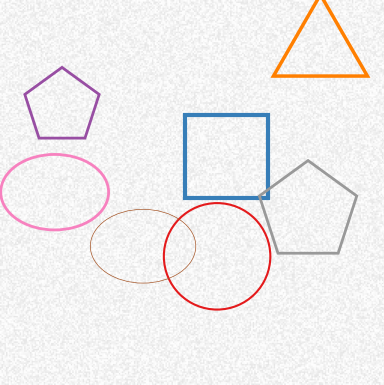[{"shape": "circle", "thickness": 1.5, "radius": 0.69, "center": [0.564, 0.334]}, {"shape": "square", "thickness": 3, "radius": 0.54, "center": [0.588, 0.593]}, {"shape": "pentagon", "thickness": 2, "radius": 0.51, "center": [0.161, 0.723]}, {"shape": "triangle", "thickness": 2.5, "radius": 0.7, "center": [0.832, 0.873]}, {"shape": "oval", "thickness": 0.5, "radius": 0.68, "center": [0.372, 0.361]}, {"shape": "oval", "thickness": 2, "radius": 0.7, "center": [0.142, 0.501]}, {"shape": "pentagon", "thickness": 2, "radius": 0.66, "center": [0.8, 0.45]}]